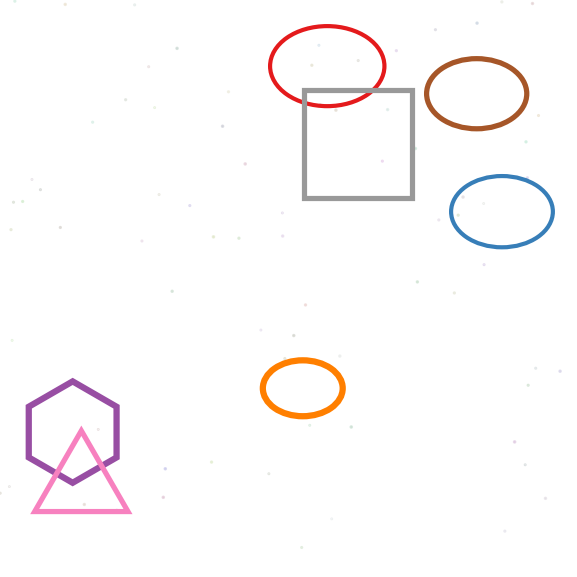[{"shape": "oval", "thickness": 2, "radius": 0.5, "center": [0.567, 0.885]}, {"shape": "oval", "thickness": 2, "radius": 0.44, "center": [0.869, 0.633]}, {"shape": "hexagon", "thickness": 3, "radius": 0.44, "center": [0.126, 0.251]}, {"shape": "oval", "thickness": 3, "radius": 0.35, "center": [0.524, 0.327]}, {"shape": "oval", "thickness": 2.5, "radius": 0.43, "center": [0.825, 0.837]}, {"shape": "triangle", "thickness": 2.5, "radius": 0.47, "center": [0.141, 0.16]}, {"shape": "square", "thickness": 2.5, "radius": 0.47, "center": [0.621, 0.749]}]